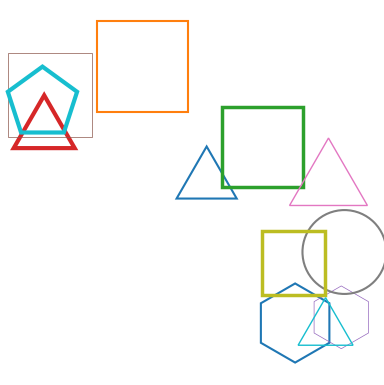[{"shape": "hexagon", "thickness": 1.5, "radius": 0.51, "center": [0.767, 0.161]}, {"shape": "triangle", "thickness": 1.5, "radius": 0.45, "center": [0.537, 0.529]}, {"shape": "square", "thickness": 1.5, "radius": 0.59, "center": [0.37, 0.828]}, {"shape": "square", "thickness": 2.5, "radius": 0.52, "center": [0.682, 0.618]}, {"shape": "triangle", "thickness": 3, "radius": 0.46, "center": [0.115, 0.661]}, {"shape": "hexagon", "thickness": 0.5, "radius": 0.41, "center": [0.886, 0.176]}, {"shape": "square", "thickness": 0.5, "radius": 0.54, "center": [0.131, 0.753]}, {"shape": "triangle", "thickness": 1, "radius": 0.58, "center": [0.853, 0.525]}, {"shape": "circle", "thickness": 1.5, "radius": 0.54, "center": [0.895, 0.345]}, {"shape": "square", "thickness": 2.5, "radius": 0.41, "center": [0.762, 0.317]}, {"shape": "pentagon", "thickness": 3, "radius": 0.47, "center": [0.11, 0.732]}, {"shape": "triangle", "thickness": 1, "radius": 0.41, "center": [0.846, 0.144]}]